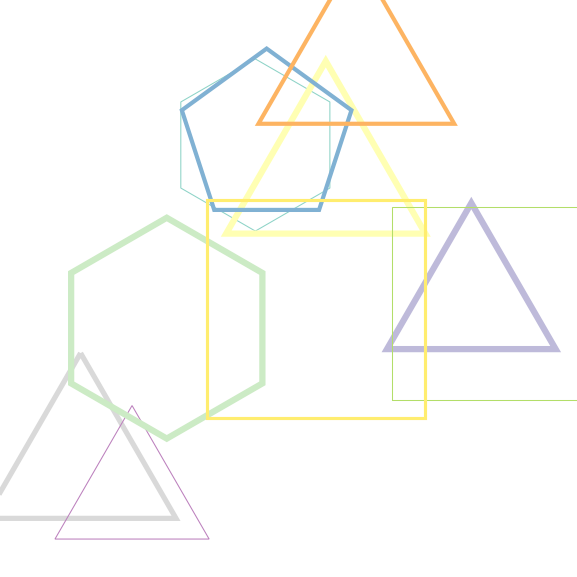[{"shape": "hexagon", "thickness": 0.5, "radius": 0.75, "center": [0.442, 0.748]}, {"shape": "triangle", "thickness": 3, "radius": 1.0, "center": [0.564, 0.694]}, {"shape": "triangle", "thickness": 3, "radius": 0.84, "center": [0.816, 0.479]}, {"shape": "pentagon", "thickness": 2, "radius": 0.77, "center": [0.462, 0.761]}, {"shape": "triangle", "thickness": 2, "radius": 0.98, "center": [0.617, 0.883]}, {"shape": "square", "thickness": 0.5, "radius": 0.84, "center": [0.846, 0.474]}, {"shape": "triangle", "thickness": 2.5, "radius": 0.95, "center": [0.14, 0.197]}, {"shape": "triangle", "thickness": 0.5, "radius": 0.77, "center": [0.229, 0.143]}, {"shape": "hexagon", "thickness": 3, "radius": 0.96, "center": [0.289, 0.431]}, {"shape": "square", "thickness": 1.5, "radius": 0.94, "center": [0.548, 0.465]}]